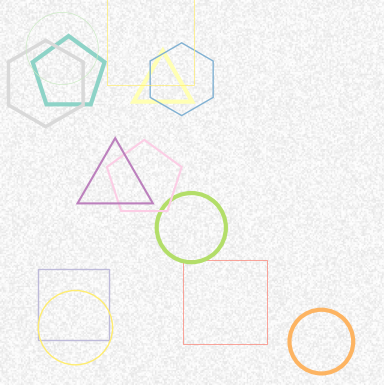[{"shape": "pentagon", "thickness": 3, "radius": 0.49, "center": [0.178, 0.808]}, {"shape": "triangle", "thickness": 3, "radius": 0.44, "center": [0.423, 0.78]}, {"shape": "square", "thickness": 1, "radius": 0.46, "center": [0.191, 0.209]}, {"shape": "square", "thickness": 0.5, "radius": 0.55, "center": [0.585, 0.216]}, {"shape": "hexagon", "thickness": 1, "radius": 0.47, "center": [0.472, 0.794]}, {"shape": "circle", "thickness": 3, "radius": 0.41, "center": [0.835, 0.113]}, {"shape": "circle", "thickness": 3, "radius": 0.45, "center": [0.497, 0.409]}, {"shape": "pentagon", "thickness": 1.5, "radius": 0.51, "center": [0.375, 0.535]}, {"shape": "hexagon", "thickness": 2.5, "radius": 0.56, "center": [0.119, 0.783]}, {"shape": "triangle", "thickness": 1.5, "radius": 0.57, "center": [0.299, 0.528]}, {"shape": "circle", "thickness": 0.5, "radius": 0.47, "center": [0.162, 0.874]}, {"shape": "circle", "thickness": 1, "radius": 0.48, "center": [0.196, 0.149]}, {"shape": "square", "thickness": 0.5, "radius": 0.57, "center": [0.391, 0.893]}]